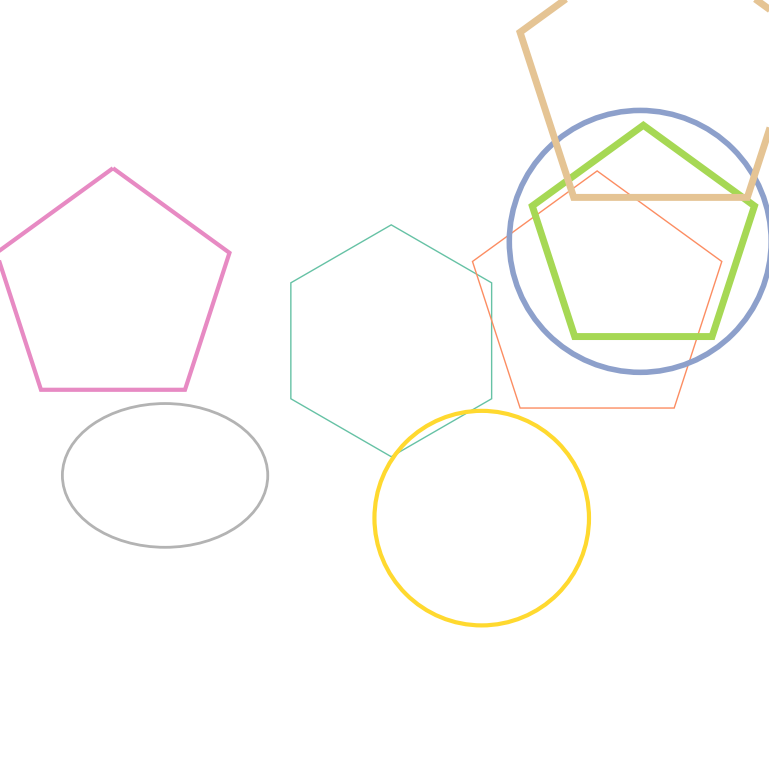[{"shape": "hexagon", "thickness": 0.5, "radius": 0.75, "center": [0.508, 0.557]}, {"shape": "pentagon", "thickness": 0.5, "radius": 0.85, "center": [0.776, 0.608]}, {"shape": "circle", "thickness": 2, "radius": 0.85, "center": [0.832, 0.687]}, {"shape": "pentagon", "thickness": 1.5, "radius": 0.8, "center": [0.147, 0.622]}, {"shape": "pentagon", "thickness": 2.5, "radius": 0.76, "center": [0.836, 0.686]}, {"shape": "circle", "thickness": 1.5, "radius": 0.7, "center": [0.626, 0.327]}, {"shape": "pentagon", "thickness": 2.5, "radius": 0.96, "center": [0.858, 0.899]}, {"shape": "oval", "thickness": 1, "radius": 0.67, "center": [0.214, 0.383]}]